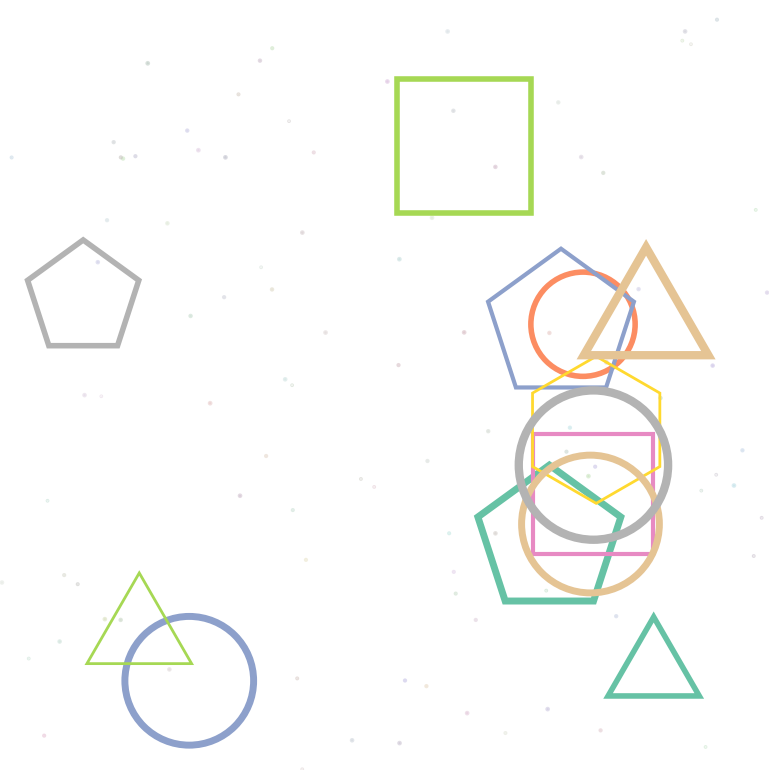[{"shape": "triangle", "thickness": 2, "radius": 0.34, "center": [0.849, 0.13]}, {"shape": "pentagon", "thickness": 2.5, "radius": 0.49, "center": [0.713, 0.298]}, {"shape": "circle", "thickness": 2, "radius": 0.34, "center": [0.757, 0.579]}, {"shape": "circle", "thickness": 2.5, "radius": 0.42, "center": [0.246, 0.116]}, {"shape": "pentagon", "thickness": 1.5, "radius": 0.5, "center": [0.729, 0.577]}, {"shape": "square", "thickness": 1.5, "radius": 0.39, "center": [0.77, 0.358]}, {"shape": "square", "thickness": 2, "radius": 0.44, "center": [0.603, 0.811]}, {"shape": "triangle", "thickness": 1, "radius": 0.39, "center": [0.181, 0.177]}, {"shape": "hexagon", "thickness": 1, "radius": 0.48, "center": [0.774, 0.442]}, {"shape": "circle", "thickness": 2.5, "radius": 0.45, "center": [0.767, 0.319]}, {"shape": "triangle", "thickness": 3, "radius": 0.47, "center": [0.839, 0.585]}, {"shape": "pentagon", "thickness": 2, "radius": 0.38, "center": [0.108, 0.612]}, {"shape": "circle", "thickness": 3, "radius": 0.48, "center": [0.771, 0.396]}]